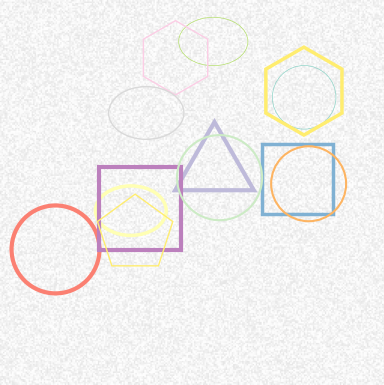[{"shape": "circle", "thickness": 0.5, "radius": 0.41, "center": [0.79, 0.747]}, {"shape": "oval", "thickness": 2.5, "radius": 0.46, "center": [0.34, 0.453]}, {"shape": "triangle", "thickness": 3, "radius": 0.59, "center": [0.557, 0.565]}, {"shape": "circle", "thickness": 3, "radius": 0.57, "center": [0.144, 0.352]}, {"shape": "square", "thickness": 2.5, "radius": 0.46, "center": [0.772, 0.535]}, {"shape": "circle", "thickness": 1.5, "radius": 0.49, "center": [0.802, 0.523]}, {"shape": "oval", "thickness": 0.5, "radius": 0.45, "center": [0.554, 0.892]}, {"shape": "hexagon", "thickness": 1, "radius": 0.48, "center": [0.456, 0.85]}, {"shape": "oval", "thickness": 1, "radius": 0.49, "center": [0.38, 0.707]}, {"shape": "square", "thickness": 3, "radius": 0.53, "center": [0.364, 0.459]}, {"shape": "circle", "thickness": 1.5, "radius": 0.55, "center": [0.57, 0.539]}, {"shape": "hexagon", "thickness": 2.5, "radius": 0.57, "center": [0.789, 0.763]}, {"shape": "pentagon", "thickness": 1, "radius": 0.51, "center": [0.351, 0.393]}]